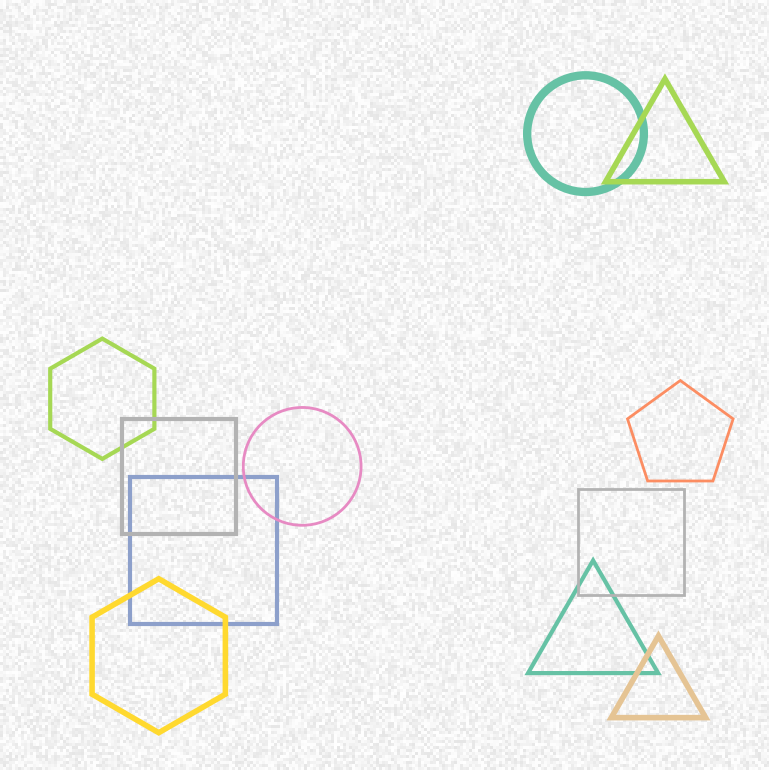[{"shape": "circle", "thickness": 3, "radius": 0.38, "center": [0.76, 0.826]}, {"shape": "triangle", "thickness": 1.5, "radius": 0.49, "center": [0.77, 0.175]}, {"shape": "pentagon", "thickness": 1, "radius": 0.36, "center": [0.884, 0.434]}, {"shape": "square", "thickness": 1.5, "radius": 0.48, "center": [0.265, 0.286]}, {"shape": "circle", "thickness": 1, "radius": 0.38, "center": [0.392, 0.394]}, {"shape": "triangle", "thickness": 2, "radius": 0.44, "center": [0.864, 0.809]}, {"shape": "hexagon", "thickness": 1.5, "radius": 0.39, "center": [0.133, 0.482]}, {"shape": "hexagon", "thickness": 2, "radius": 0.5, "center": [0.206, 0.148]}, {"shape": "triangle", "thickness": 2, "radius": 0.35, "center": [0.855, 0.103]}, {"shape": "square", "thickness": 1.5, "radius": 0.37, "center": [0.232, 0.381]}, {"shape": "square", "thickness": 1, "radius": 0.34, "center": [0.82, 0.296]}]